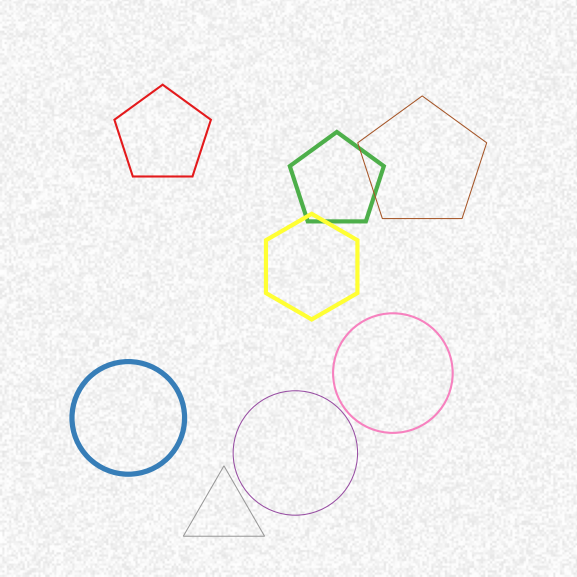[{"shape": "pentagon", "thickness": 1, "radius": 0.44, "center": [0.282, 0.765]}, {"shape": "circle", "thickness": 2.5, "radius": 0.49, "center": [0.222, 0.275]}, {"shape": "pentagon", "thickness": 2, "radius": 0.43, "center": [0.583, 0.685]}, {"shape": "circle", "thickness": 0.5, "radius": 0.54, "center": [0.511, 0.215]}, {"shape": "hexagon", "thickness": 2, "radius": 0.46, "center": [0.54, 0.537]}, {"shape": "pentagon", "thickness": 0.5, "radius": 0.59, "center": [0.731, 0.716]}, {"shape": "circle", "thickness": 1, "radius": 0.52, "center": [0.68, 0.353]}, {"shape": "triangle", "thickness": 0.5, "radius": 0.41, "center": [0.388, 0.111]}]